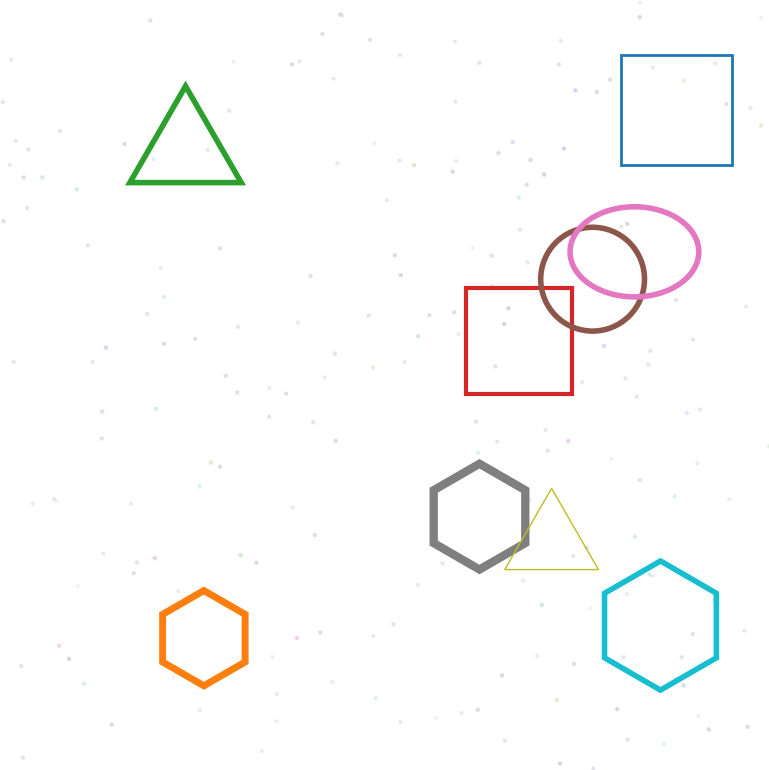[{"shape": "square", "thickness": 1, "radius": 0.36, "center": [0.878, 0.857]}, {"shape": "hexagon", "thickness": 2.5, "radius": 0.31, "center": [0.265, 0.171]}, {"shape": "triangle", "thickness": 2, "radius": 0.42, "center": [0.241, 0.805]}, {"shape": "square", "thickness": 1.5, "radius": 0.35, "center": [0.674, 0.557]}, {"shape": "circle", "thickness": 2, "radius": 0.34, "center": [0.77, 0.637]}, {"shape": "oval", "thickness": 2, "radius": 0.42, "center": [0.824, 0.673]}, {"shape": "hexagon", "thickness": 3, "radius": 0.34, "center": [0.623, 0.329]}, {"shape": "triangle", "thickness": 0.5, "radius": 0.35, "center": [0.716, 0.295]}, {"shape": "hexagon", "thickness": 2, "radius": 0.42, "center": [0.858, 0.188]}]